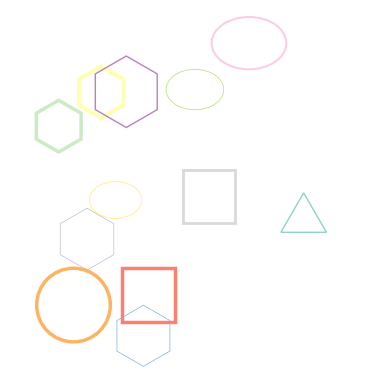[{"shape": "triangle", "thickness": 1, "radius": 0.34, "center": [0.789, 0.431]}, {"shape": "hexagon", "thickness": 3, "radius": 0.33, "center": [0.263, 0.761]}, {"shape": "hexagon", "thickness": 0.5, "radius": 0.4, "center": [0.226, 0.379]}, {"shape": "square", "thickness": 2.5, "radius": 0.35, "center": [0.386, 0.234]}, {"shape": "hexagon", "thickness": 0.5, "radius": 0.4, "center": [0.373, 0.128]}, {"shape": "circle", "thickness": 2.5, "radius": 0.48, "center": [0.191, 0.208]}, {"shape": "oval", "thickness": 0.5, "radius": 0.37, "center": [0.506, 0.767]}, {"shape": "oval", "thickness": 1.5, "radius": 0.49, "center": [0.647, 0.888]}, {"shape": "square", "thickness": 2, "radius": 0.34, "center": [0.543, 0.489]}, {"shape": "hexagon", "thickness": 1, "radius": 0.46, "center": [0.328, 0.762]}, {"shape": "hexagon", "thickness": 2.5, "radius": 0.34, "center": [0.152, 0.672]}, {"shape": "oval", "thickness": 0.5, "radius": 0.34, "center": [0.3, 0.481]}]